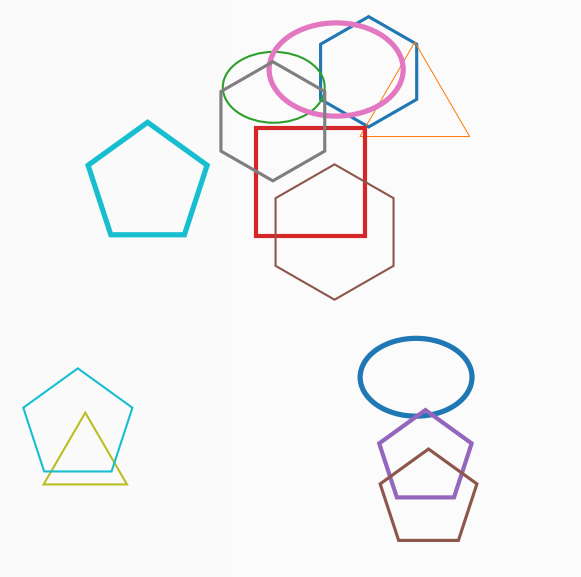[{"shape": "oval", "thickness": 2.5, "radius": 0.48, "center": [0.716, 0.346]}, {"shape": "hexagon", "thickness": 1.5, "radius": 0.48, "center": [0.634, 0.875]}, {"shape": "triangle", "thickness": 0.5, "radius": 0.54, "center": [0.714, 0.817]}, {"shape": "oval", "thickness": 1, "radius": 0.44, "center": [0.471, 0.848]}, {"shape": "square", "thickness": 2, "radius": 0.47, "center": [0.534, 0.683]}, {"shape": "pentagon", "thickness": 2, "radius": 0.42, "center": [0.732, 0.205]}, {"shape": "pentagon", "thickness": 1.5, "radius": 0.44, "center": [0.737, 0.134]}, {"shape": "hexagon", "thickness": 1, "radius": 0.59, "center": [0.576, 0.597]}, {"shape": "oval", "thickness": 2.5, "radius": 0.58, "center": [0.578, 0.879]}, {"shape": "hexagon", "thickness": 1.5, "radius": 0.52, "center": [0.469, 0.789]}, {"shape": "triangle", "thickness": 1, "radius": 0.41, "center": [0.147, 0.202]}, {"shape": "pentagon", "thickness": 1, "radius": 0.49, "center": [0.134, 0.263]}, {"shape": "pentagon", "thickness": 2.5, "radius": 0.54, "center": [0.254, 0.68]}]